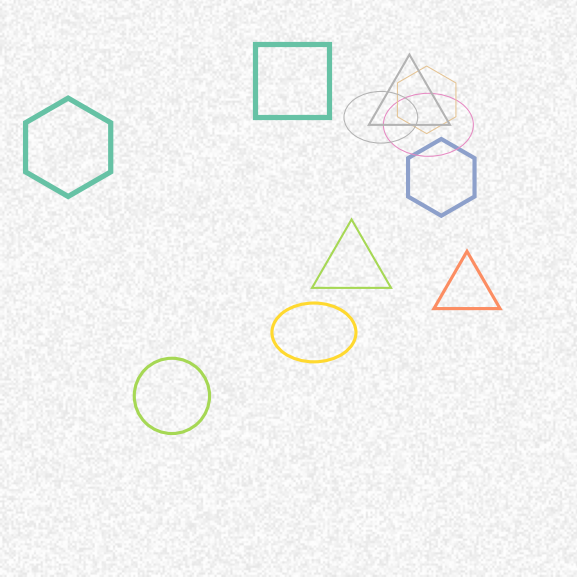[{"shape": "hexagon", "thickness": 2.5, "radius": 0.43, "center": [0.118, 0.744]}, {"shape": "square", "thickness": 2.5, "radius": 0.32, "center": [0.505, 0.86]}, {"shape": "triangle", "thickness": 1.5, "radius": 0.33, "center": [0.809, 0.498]}, {"shape": "hexagon", "thickness": 2, "radius": 0.33, "center": [0.764, 0.692]}, {"shape": "oval", "thickness": 0.5, "radius": 0.39, "center": [0.742, 0.783]}, {"shape": "triangle", "thickness": 1, "radius": 0.39, "center": [0.609, 0.54]}, {"shape": "circle", "thickness": 1.5, "radius": 0.33, "center": [0.298, 0.314]}, {"shape": "oval", "thickness": 1.5, "radius": 0.36, "center": [0.544, 0.423]}, {"shape": "hexagon", "thickness": 0.5, "radius": 0.29, "center": [0.739, 0.826]}, {"shape": "triangle", "thickness": 1, "radius": 0.41, "center": [0.709, 0.823]}, {"shape": "oval", "thickness": 0.5, "radius": 0.32, "center": [0.659, 0.796]}]